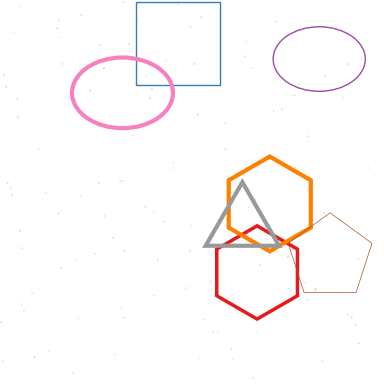[{"shape": "hexagon", "thickness": 2.5, "radius": 0.61, "center": [0.668, 0.292]}, {"shape": "square", "thickness": 1, "radius": 0.54, "center": [0.463, 0.887]}, {"shape": "oval", "thickness": 1, "radius": 0.6, "center": [0.829, 0.847]}, {"shape": "hexagon", "thickness": 3, "radius": 0.62, "center": [0.701, 0.47]}, {"shape": "pentagon", "thickness": 0.5, "radius": 0.57, "center": [0.857, 0.333]}, {"shape": "oval", "thickness": 3, "radius": 0.66, "center": [0.318, 0.759]}, {"shape": "triangle", "thickness": 3, "radius": 0.55, "center": [0.63, 0.417]}]